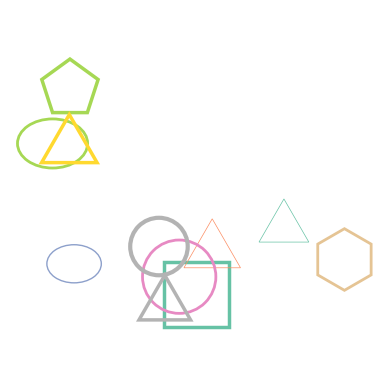[{"shape": "square", "thickness": 2.5, "radius": 0.42, "center": [0.511, 0.236]}, {"shape": "triangle", "thickness": 0.5, "radius": 0.37, "center": [0.737, 0.409]}, {"shape": "triangle", "thickness": 0.5, "radius": 0.42, "center": [0.551, 0.347]}, {"shape": "oval", "thickness": 1, "radius": 0.35, "center": [0.192, 0.315]}, {"shape": "circle", "thickness": 2, "radius": 0.48, "center": [0.465, 0.281]}, {"shape": "pentagon", "thickness": 2.5, "radius": 0.38, "center": [0.182, 0.77]}, {"shape": "oval", "thickness": 2, "radius": 0.46, "center": [0.136, 0.627]}, {"shape": "triangle", "thickness": 2.5, "radius": 0.42, "center": [0.18, 0.619]}, {"shape": "hexagon", "thickness": 2, "radius": 0.4, "center": [0.895, 0.326]}, {"shape": "triangle", "thickness": 2.5, "radius": 0.39, "center": [0.428, 0.208]}, {"shape": "circle", "thickness": 3, "radius": 0.37, "center": [0.413, 0.36]}]